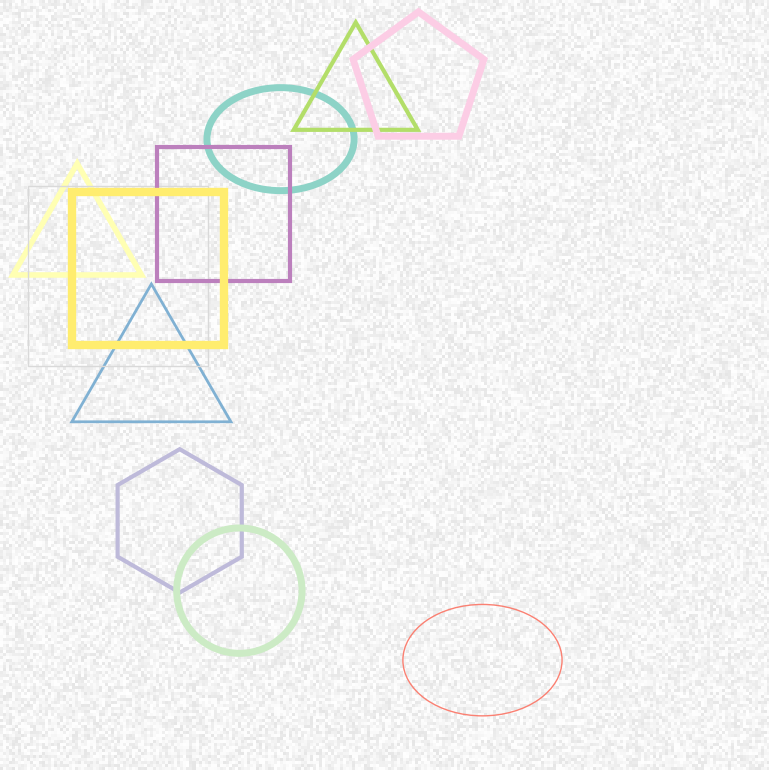[{"shape": "oval", "thickness": 2.5, "radius": 0.48, "center": [0.364, 0.819]}, {"shape": "triangle", "thickness": 2, "radius": 0.48, "center": [0.1, 0.691]}, {"shape": "hexagon", "thickness": 1.5, "radius": 0.47, "center": [0.233, 0.324]}, {"shape": "oval", "thickness": 0.5, "radius": 0.52, "center": [0.627, 0.143]}, {"shape": "triangle", "thickness": 1, "radius": 0.6, "center": [0.197, 0.512]}, {"shape": "triangle", "thickness": 1.5, "radius": 0.46, "center": [0.462, 0.878]}, {"shape": "pentagon", "thickness": 2.5, "radius": 0.45, "center": [0.544, 0.895]}, {"shape": "square", "thickness": 0.5, "radius": 0.59, "center": [0.153, 0.642]}, {"shape": "square", "thickness": 1.5, "radius": 0.43, "center": [0.291, 0.722]}, {"shape": "circle", "thickness": 2.5, "radius": 0.41, "center": [0.311, 0.233]}, {"shape": "square", "thickness": 3, "radius": 0.5, "center": [0.192, 0.651]}]